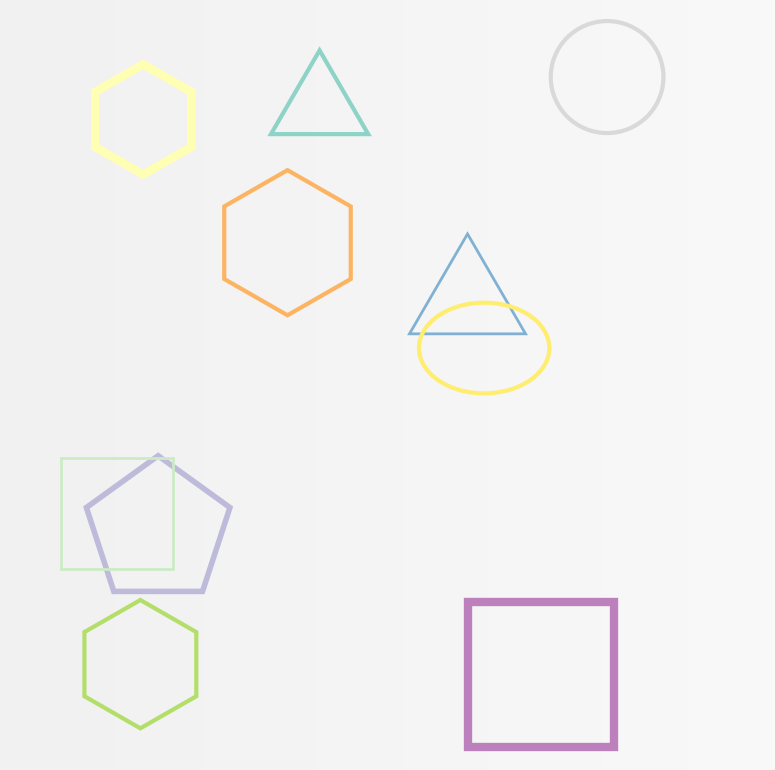[{"shape": "triangle", "thickness": 1.5, "radius": 0.36, "center": [0.412, 0.862]}, {"shape": "hexagon", "thickness": 3, "radius": 0.36, "center": [0.185, 0.845]}, {"shape": "pentagon", "thickness": 2, "radius": 0.49, "center": [0.204, 0.311]}, {"shape": "triangle", "thickness": 1, "radius": 0.43, "center": [0.603, 0.61]}, {"shape": "hexagon", "thickness": 1.5, "radius": 0.47, "center": [0.371, 0.685]}, {"shape": "hexagon", "thickness": 1.5, "radius": 0.42, "center": [0.181, 0.137]}, {"shape": "circle", "thickness": 1.5, "radius": 0.36, "center": [0.783, 0.9]}, {"shape": "square", "thickness": 3, "radius": 0.47, "center": [0.698, 0.123]}, {"shape": "square", "thickness": 1, "radius": 0.36, "center": [0.151, 0.333]}, {"shape": "oval", "thickness": 1.5, "radius": 0.42, "center": [0.625, 0.548]}]